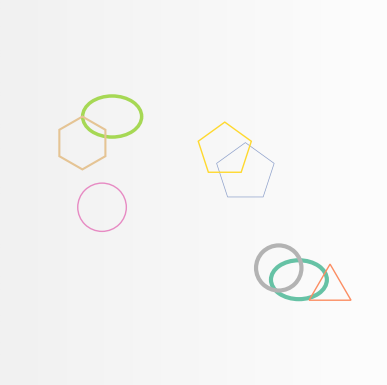[{"shape": "oval", "thickness": 3, "radius": 0.36, "center": [0.771, 0.273]}, {"shape": "triangle", "thickness": 1, "radius": 0.31, "center": [0.852, 0.251]}, {"shape": "pentagon", "thickness": 0.5, "radius": 0.39, "center": [0.633, 0.552]}, {"shape": "circle", "thickness": 1, "radius": 0.31, "center": [0.263, 0.462]}, {"shape": "oval", "thickness": 2.5, "radius": 0.38, "center": [0.289, 0.697]}, {"shape": "pentagon", "thickness": 1, "radius": 0.36, "center": [0.58, 0.611]}, {"shape": "hexagon", "thickness": 1.5, "radius": 0.34, "center": [0.213, 0.629]}, {"shape": "circle", "thickness": 3, "radius": 0.29, "center": [0.719, 0.304]}]